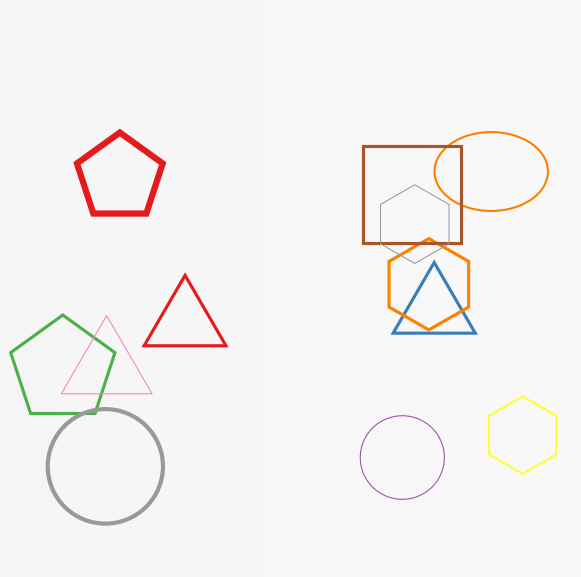[{"shape": "triangle", "thickness": 1.5, "radius": 0.41, "center": [0.318, 0.441]}, {"shape": "pentagon", "thickness": 3, "radius": 0.39, "center": [0.206, 0.692]}, {"shape": "triangle", "thickness": 1.5, "radius": 0.41, "center": [0.747, 0.463]}, {"shape": "pentagon", "thickness": 1.5, "radius": 0.47, "center": [0.108, 0.359]}, {"shape": "circle", "thickness": 0.5, "radius": 0.36, "center": [0.692, 0.207]}, {"shape": "hexagon", "thickness": 1.5, "radius": 0.4, "center": [0.738, 0.507]}, {"shape": "oval", "thickness": 1, "radius": 0.49, "center": [0.845, 0.702]}, {"shape": "hexagon", "thickness": 1, "radius": 0.33, "center": [0.899, 0.246]}, {"shape": "square", "thickness": 1.5, "radius": 0.42, "center": [0.709, 0.663]}, {"shape": "triangle", "thickness": 0.5, "radius": 0.45, "center": [0.183, 0.362]}, {"shape": "circle", "thickness": 2, "radius": 0.5, "center": [0.181, 0.192]}, {"shape": "hexagon", "thickness": 0.5, "radius": 0.34, "center": [0.714, 0.611]}]